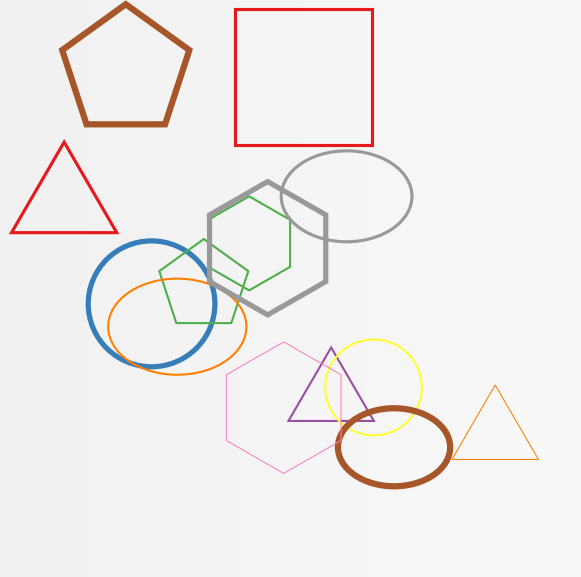[{"shape": "triangle", "thickness": 1.5, "radius": 0.52, "center": [0.11, 0.649]}, {"shape": "square", "thickness": 1.5, "radius": 0.59, "center": [0.522, 0.866]}, {"shape": "circle", "thickness": 2.5, "radius": 0.54, "center": [0.261, 0.473]}, {"shape": "hexagon", "thickness": 1, "radius": 0.41, "center": [0.429, 0.578]}, {"shape": "pentagon", "thickness": 1, "radius": 0.4, "center": [0.351, 0.505]}, {"shape": "triangle", "thickness": 1, "radius": 0.42, "center": [0.57, 0.313]}, {"shape": "triangle", "thickness": 0.5, "radius": 0.43, "center": [0.852, 0.247]}, {"shape": "oval", "thickness": 1, "radius": 0.59, "center": [0.305, 0.433]}, {"shape": "circle", "thickness": 1, "radius": 0.42, "center": [0.643, 0.328]}, {"shape": "oval", "thickness": 3, "radius": 0.48, "center": [0.678, 0.225]}, {"shape": "pentagon", "thickness": 3, "radius": 0.57, "center": [0.216, 0.877]}, {"shape": "hexagon", "thickness": 0.5, "radius": 0.57, "center": [0.488, 0.293]}, {"shape": "hexagon", "thickness": 2.5, "radius": 0.58, "center": [0.46, 0.569]}, {"shape": "oval", "thickness": 1.5, "radius": 0.56, "center": [0.596, 0.659]}]